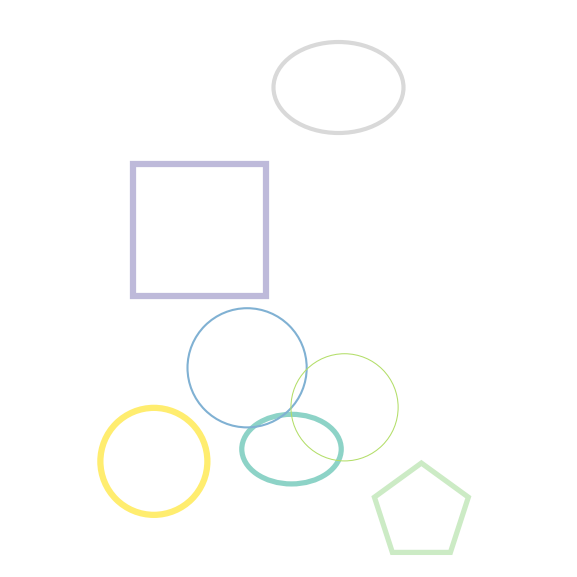[{"shape": "oval", "thickness": 2.5, "radius": 0.43, "center": [0.505, 0.221]}, {"shape": "square", "thickness": 3, "radius": 0.57, "center": [0.346, 0.601]}, {"shape": "circle", "thickness": 1, "radius": 0.52, "center": [0.428, 0.362]}, {"shape": "circle", "thickness": 0.5, "radius": 0.46, "center": [0.597, 0.294]}, {"shape": "oval", "thickness": 2, "radius": 0.56, "center": [0.586, 0.848]}, {"shape": "pentagon", "thickness": 2.5, "radius": 0.43, "center": [0.73, 0.112]}, {"shape": "circle", "thickness": 3, "radius": 0.46, "center": [0.266, 0.2]}]